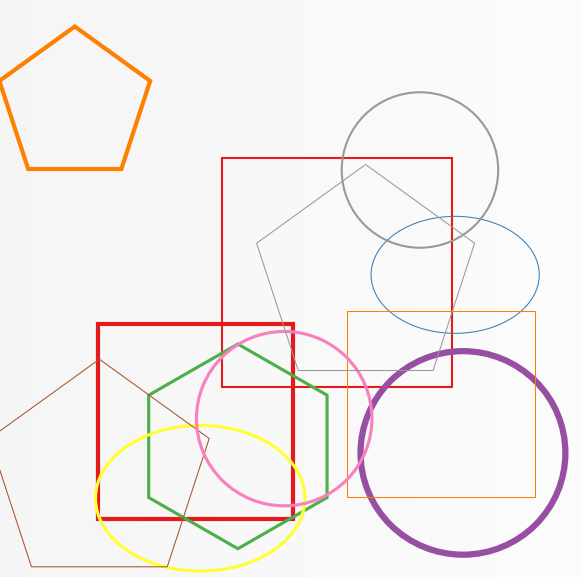[{"shape": "square", "thickness": 1, "radius": 0.99, "center": [0.58, 0.527]}, {"shape": "square", "thickness": 2, "radius": 0.84, "center": [0.336, 0.269]}, {"shape": "oval", "thickness": 0.5, "radius": 0.72, "center": [0.783, 0.523]}, {"shape": "hexagon", "thickness": 1.5, "radius": 0.89, "center": [0.409, 0.226]}, {"shape": "circle", "thickness": 3, "radius": 0.88, "center": [0.796, 0.215]}, {"shape": "square", "thickness": 0.5, "radius": 0.81, "center": [0.759, 0.3]}, {"shape": "pentagon", "thickness": 2, "radius": 0.68, "center": [0.129, 0.817]}, {"shape": "oval", "thickness": 1.5, "radius": 0.9, "center": [0.344, 0.136]}, {"shape": "pentagon", "thickness": 0.5, "radius": 0.99, "center": [0.171, 0.178]}, {"shape": "circle", "thickness": 1.5, "radius": 0.75, "center": [0.489, 0.274]}, {"shape": "circle", "thickness": 1, "radius": 0.67, "center": [0.722, 0.705]}, {"shape": "pentagon", "thickness": 0.5, "radius": 0.99, "center": [0.629, 0.517]}]